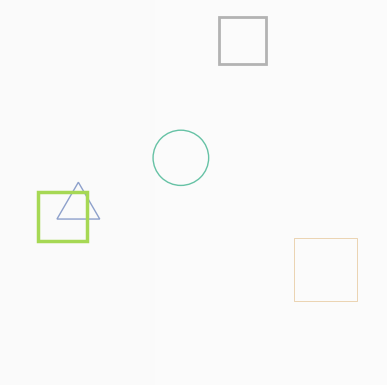[{"shape": "circle", "thickness": 1, "radius": 0.36, "center": [0.467, 0.59]}, {"shape": "triangle", "thickness": 1, "radius": 0.32, "center": [0.202, 0.463]}, {"shape": "square", "thickness": 2.5, "radius": 0.32, "center": [0.161, 0.438]}, {"shape": "square", "thickness": 0.5, "radius": 0.4, "center": [0.84, 0.3]}, {"shape": "square", "thickness": 2, "radius": 0.31, "center": [0.626, 0.894]}]